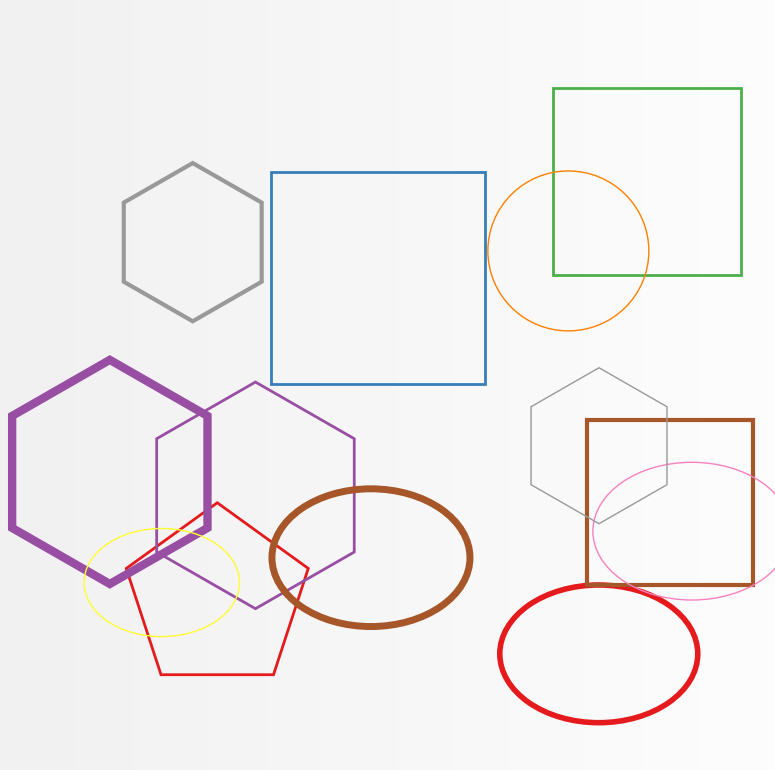[{"shape": "oval", "thickness": 2, "radius": 0.64, "center": [0.773, 0.151]}, {"shape": "pentagon", "thickness": 1, "radius": 0.62, "center": [0.28, 0.224]}, {"shape": "square", "thickness": 1, "radius": 0.69, "center": [0.488, 0.639]}, {"shape": "square", "thickness": 1, "radius": 0.61, "center": [0.835, 0.764]}, {"shape": "hexagon", "thickness": 3, "radius": 0.73, "center": [0.142, 0.387]}, {"shape": "hexagon", "thickness": 1, "radius": 0.74, "center": [0.33, 0.357]}, {"shape": "circle", "thickness": 0.5, "radius": 0.52, "center": [0.733, 0.674]}, {"shape": "oval", "thickness": 0.5, "radius": 0.5, "center": [0.209, 0.243]}, {"shape": "oval", "thickness": 2.5, "radius": 0.64, "center": [0.479, 0.276]}, {"shape": "square", "thickness": 1.5, "radius": 0.54, "center": [0.865, 0.348]}, {"shape": "oval", "thickness": 0.5, "radius": 0.64, "center": [0.893, 0.31]}, {"shape": "hexagon", "thickness": 0.5, "radius": 0.51, "center": [0.773, 0.421]}, {"shape": "hexagon", "thickness": 1.5, "radius": 0.51, "center": [0.249, 0.686]}]